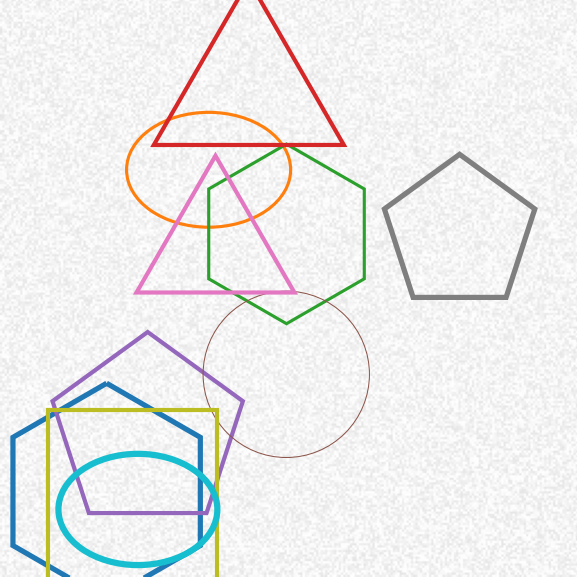[{"shape": "hexagon", "thickness": 2.5, "radius": 0.94, "center": [0.185, 0.148]}, {"shape": "oval", "thickness": 1.5, "radius": 0.71, "center": [0.361, 0.705]}, {"shape": "hexagon", "thickness": 1.5, "radius": 0.78, "center": [0.496, 0.594]}, {"shape": "triangle", "thickness": 2, "radius": 0.95, "center": [0.431, 0.843]}, {"shape": "pentagon", "thickness": 2, "radius": 0.87, "center": [0.256, 0.251]}, {"shape": "circle", "thickness": 0.5, "radius": 0.72, "center": [0.496, 0.351]}, {"shape": "triangle", "thickness": 2, "radius": 0.79, "center": [0.373, 0.572]}, {"shape": "pentagon", "thickness": 2.5, "radius": 0.68, "center": [0.796, 0.595]}, {"shape": "square", "thickness": 2, "radius": 0.74, "center": [0.23, 0.143]}, {"shape": "oval", "thickness": 3, "radius": 0.69, "center": [0.239, 0.117]}]